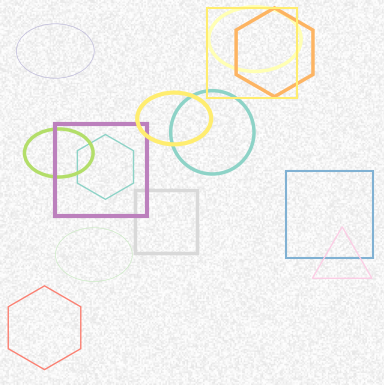[{"shape": "hexagon", "thickness": 1, "radius": 0.42, "center": [0.274, 0.566]}, {"shape": "circle", "thickness": 2.5, "radius": 0.54, "center": [0.552, 0.656]}, {"shape": "oval", "thickness": 2.5, "radius": 0.6, "center": [0.662, 0.898]}, {"shape": "oval", "thickness": 0.5, "radius": 0.51, "center": [0.144, 0.868]}, {"shape": "hexagon", "thickness": 1, "radius": 0.54, "center": [0.116, 0.149]}, {"shape": "square", "thickness": 1.5, "radius": 0.56, "center": [0.856, 0.443]}, {"shape": "hexagon", "thickness": 2.5, "radius": 0.58, "center": [0.713, 0.864]}, {"shape": "oval", "thickness": 2.5, "radius": 0.45, "center": [0.153, 0.603]}, {"shape": "triangle", "thickness": 1, "radius": 0.45, "center": [0.889, 0.322]}, {"shape": "square", "thickness": 2.5, "radius": 0.4, "center": [0.431, 0.425]}, {"shape": "square", "thickness": 3, "radius": 0.6, "center": [0.262, 0.559]}, {"shape": "oval", "thickness": 0.5, "radius": 0.5, "center": [0.244, 0.339]}, {"shape": "oval", "thickness": 3, "radius": 0.48, "center": [0.453, 0.692]}, {"shape": "square", "thickness": 1.5, "radius": 0.59, "center": [0.654, 0.863]}]